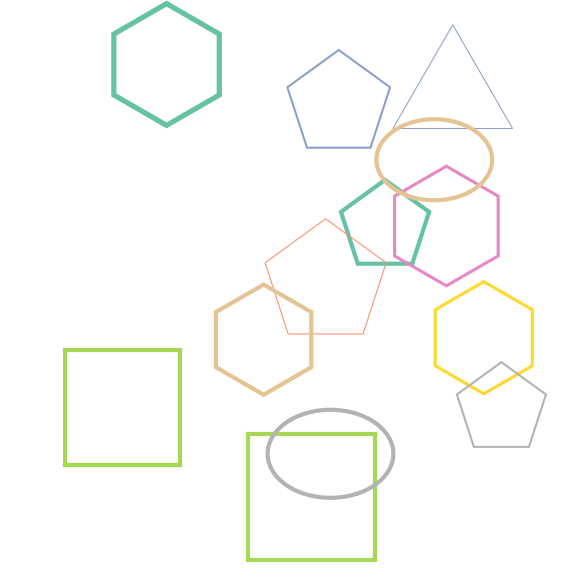[{"shape": "hexagon", "thickness": 2.5, "radius": 0.53, "center": [0.288, 0.887]}, {"shape": "pentagon", "thickness": 2, "radius": 0.4, "center": [0.667, 0.607]}, {"shape": "pentagon", "thickness": 0.5, "radius": 0.55, "center": [0.564, 0.51]}, {"shape": "triangle", "thickness": 0.5, "radius": 0.6, "center": [0.784, 0.836]}, {"shape": "pentagon", "thickness": 1, "radius": 0.47, "center": [0.587, 0.819]}, {"shape": "hexagon", "thickness": 1.5, "radius": 0.52, "center": [0.773, 0.608]}, {"shape": "square", "thickness": 2, "radius": 0.55, "center": [0.54, 0.139]}, {"shape": "square", "thickness": 2, "radius": 0.5, "center": [0.213, 0.294]}, {"shape": "hexagon", "thickness": 1.5, "radius": 0.49, "center": [0.838, 0.414]}, {"shape": "hexagon", "thickness": 2, "radius": 0.48, "center": [0.456, 0.411]}, {"shape": "oval", "thickness": 2, "radius": 0.5, "center": [0.752, 0.723]}, {"shape": "pentagon", "thickness": 1, "radius": 0.41, "center": [0.868, 0.291]}, {"shape": "oval", "thickness": 2, "radius": 0.54, "center": [0.572, 0.213]}]